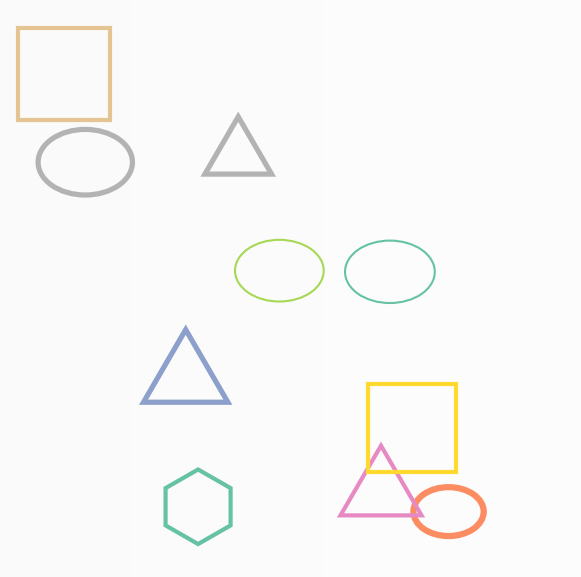[{"shape": "hexagon", "thickness": 2, "radius": 0.32, "center": [0.341, 0.122]}, {"shape": "oval", "thickness": 1, "radius": 0.39, "center": [0.671, 0.528]}, {"shape": "oval", "thickness": 3, "radius": 0.3, "center": [0.772, 0.113]}, {"shape": "triangle", "thickness": 2.5, "radius": 0.42, "center": [0.319, 0.345]}, {"shape": "triangle", "thickness": 2, "radius": 0.4, "center": [0.656, 0.147]}, {"shape": "oval", "thickness": 1, "radius": 0.38, "center": [0.481, 0.53]}, {"shape": "square", "thickness": 2, "radius": 0.38, "center": [0.709, 0.258]}, {"shape": "square", "thickness": 2, "radius": 0.39, "center": [0.11, 0.871]}, {"shape": "triangle", "thickness": 2.5, "radius": 0.33, "center": [0.41, 0.731]}, {"shape": "oval", "thickness": 2.5, "radius": 0.41, "center": [0.147, 0.718]}]